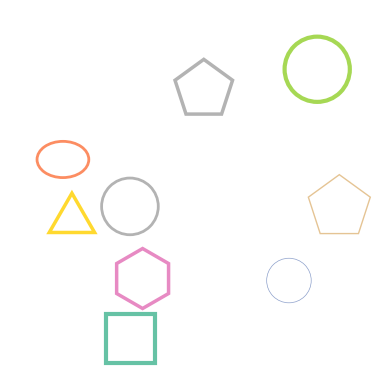[{"shape": "square", "thickness": 3, "radius": 0.32, "center": [0.34, 0.122]}, {"shape": "oval", "thickness": 2, "radius": 0.34, "center": [0.163, 0.586]}, {"shape": "circle", "thickness": 0.5, "radius": 0.29, "center": [0.75, 0.271]}, {"shape": "hexagon", "thickness": 2.5, "radius": 0.39, "center": [0.37, 0.277]}, {"shape": "circle", "thickness": 3, "radius": 0.42, "center": [0.824, 0.82]}, {"shape": "triangle", "thickness": 2.5, "radius": 0.34, "center": [0.187, 0.43]}, {"shape": "pentagon", "thickness": 1, "radius": 0.42, "center": [0.881, 0.462]}, {"shape": "pentagon", "thickness": 2.5, "radius": 0.39, "center": [0.529, 0.767]}, {"shape": "circle", "thickness": 2, "radius": 0.37, "center": [0.338, 0.464]}]